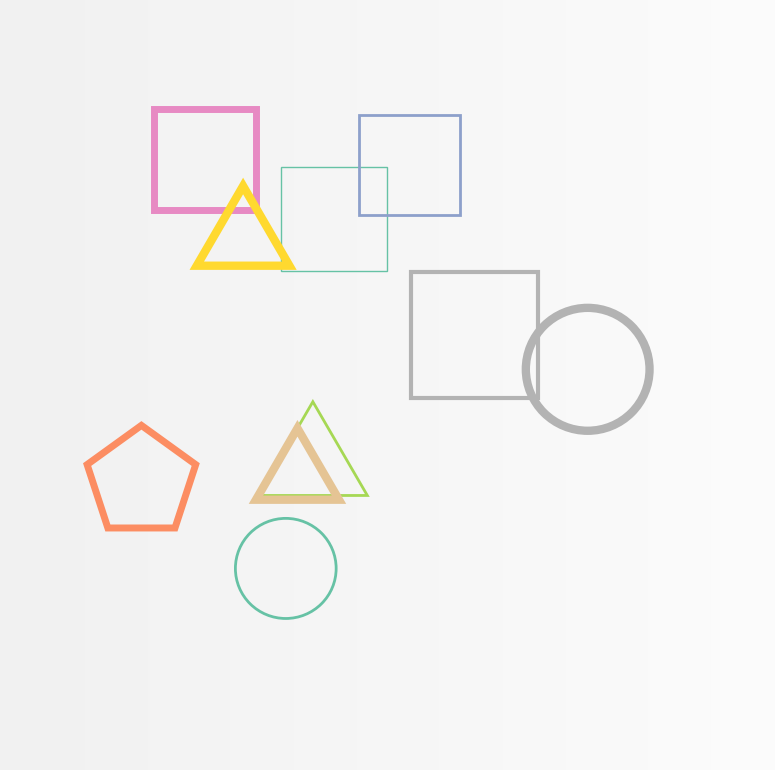[{"shape": "circle", "thickness": 1, "radius": 0.33, "center": [0.369, 0.262]}, {"shape": "square", "thickness": 0.5, "radius": 0.34, "center": [0.431, 0.715]}, {"shape": "pentagon", "thickness": 2.5, "radius": 0.37, "center": [0.182, 0.374]}, {"shape": "square", "thickness": 1, "radius": 0.33, "center": [0.528, 0.786]}, {"shape": "square", "thickness": 2.5, "radius": 0.33, "center": [0.265, 0.793]}, {"shape": "triangle", "thickness": 1, "radius": 0.41, "center": [0.404, 0.397]}, {"shape": "triangle", "thickness": 3, "radius": 0.35, "center": [0.314, 0.689]}, {"shape": "triangle", "thickness": 3, "radius": 0.31, "center": [0.384, 0.382]}, {"shape": "circle", "thickness": 3, "radius": 0.4, "center": [0.758, 0.52]}, {"shape": "square", "thickness": 1.5, "radius": 0.41, "center": [0.612, 0.565]}]